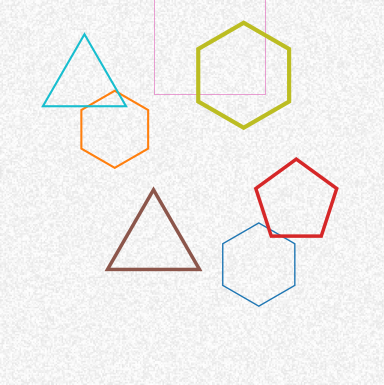[{"shape": "hexagon", "thickness": 1, "radius": 0.54, "center": [0.672, 0.313]}, {"shape": "hexagon", "thickness": 1.5, "radius": 0.5, "center": [0.298, 0.664]}, {"shape": "pentagon", "thickness": 2.5, "radius": 0.55, "center": [0.77, 0.476]}, {"shape": "triangle", "thickness": 2.5, "radius": 0.69, "center": [0.399, 0.369]}, {"shape": "square", "thickness": 0.5, "radius": 0.72, "center": [0.543, 0.899]}, {"shape": "hexagon", "thickness": 3, "radius": 0.68, "center": [0.633, 0.805]}, {"shape": "triangle", "thickness": 1.5, "radius": 0.62, "center": [0.219, 0.786]}]